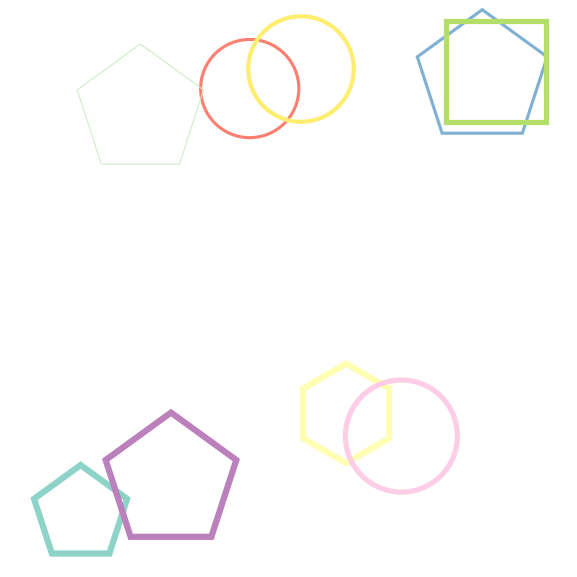[{"shape": "pentagon", "thickness": 3, "radius": 0.42, "center": [0.14, 0.109]}, {"shape": "hexagon", "thickness": 3, "radius": 0.43, "center": [0.599, 0.283]}, {"shape": "circle", "thickness": 1.5, "radius": 0.43, "center": [0.432, 0.846]}, {"shape": "pentagon", "thickness": 1.5, "radius": 0.59, "center": [0.835, 0.864]}, {"shape": "square", "thickness": 2.5, "radius": 0.43, "center": [0.86, 0.875]}, {"shape": "circle", "thickness": 2.5, "radius": 0.49, "center": [0.695, 0.244]}, {"shape": "pentagon", "thickness": 3, "radius": 0.59, "center": [0.296, 0.166]}, {"shape": "pentagon", "thickness": 0.5, "radius": 0.58, "center": [0.243, 0.808]}, {"shape": "circle", "thickness": 2, "radius": 0.46, "center": [0.521, 0.88]}]